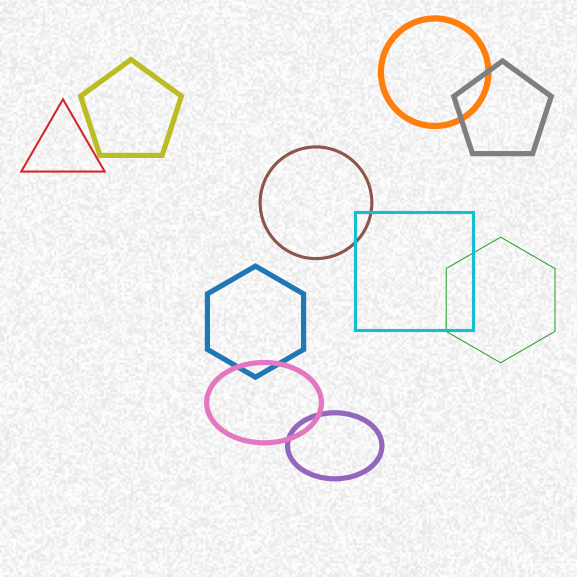[{"shape": "hexagon", "thickness": 2.5, "radius": 0.48, "center": [0.442, 0.442]}, {"shape": "circle", "thickness": 3, "radius": 0.47, "center": [0.753, 0.874]}, {"shape": "hexagon", "thickness": 0.5, "radius": 0.54, "center": [0.867, 0.48]}, {"shape": "triangle", "thickness": 1, "radius": 0.42, "center": [0.109, 0.744]}, {"shape": "oval", "thickness": 2.5, "radius": 0.41, "center": [0.58, 0.227]}, {"shape": "circle", "thickness": 1.5, "radius": 0.48, "center": [0.547, 0.648]}, {"shape": "oval", "thickness": 2.5, "radius": 0.5, "center": [0.457, 0.302]}, {"shape": "pentagon", "thickness": 2.5, "radius": 0.44, "center": [0.87, 0.805]}, {"shape": "pentagon", "thickness": 2.5, "radius": 0.46, "center": [0.227, 0.804]}, {"shape": "square", "thickness": 1.5, "radius": 0.51, "center": [0.717, 0.53]}]